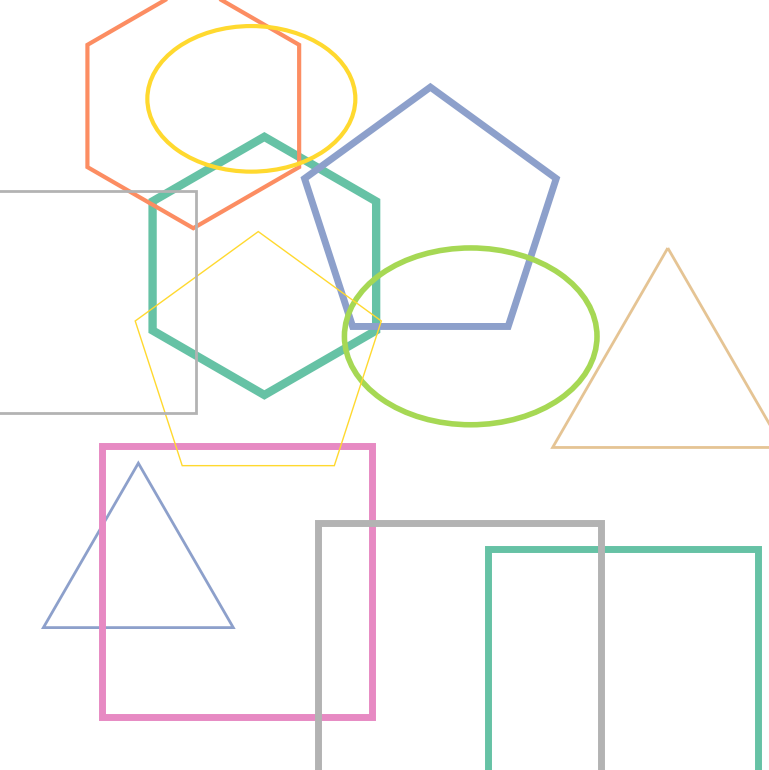[{"shape": "square", "thickness": 2.5, "radius": 0.88, "center": [0.809, 0.111]}, {"shape": "hexagon", "thickness": 3, "radius": 0.84, "center": [0.343, 0.655]}, {"shape": "hexagon", "thickness": 1.5, "radius": 0.79, "center": [0.251, 0.862]}, {"shape": "triangle", "thickness": 1, "radius": 0.71, "center": [0.18, 0.256]}, {"shape": "pentagon", "thickness": 2.5, "radius": 0.86, "center": [0.559, 0.715]}, {"shape": "square", "thickness": 2.5, "radius": 0.88, "center": [0.308, 0.245]}, {"shape": "oval", "thickness": 2, "radius": 0.82, "center": [0.611, 0.563]}, {"shape": "pentagon", "thickness": 0.5, "radius": 0.84, "center": [0.335, 0.531]}, {"shape": "oval", "thickness": 1.5, "radius": 0.68, "center": [0.326, 0.872]}, {"shape": "triangle", "thickness": 1, "radius": 0.86, "center": [0.867, 0.505]}, {"shape": "square", "thickness": 2.5, "radius": 0.92, "center": [0.597, 0.137]}, {"shape": "square", "thickness": 1, "radius": 0.72, "center": [0.11, 0.608]}]